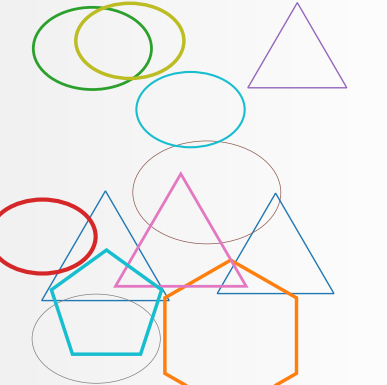[{"shape": "triangle", "thickness": 1, "radius": 0.95, "center": [0.272, 0.314]}, {"shape": "triangle", "thickness": 1, "radius": 0.87, "center": [0.711, 0.324]}, {"shape": "hexagon", "thickness": 2.5, "radius": 0.98, "center": [0.595, 0.128]}, {"shape": "oval", "thickness": 2, "radius": 0.76, "center": [0.238, 0.874]}, {"shape": "oval", "thickness": 3, "radius": 0.69, "center": [0.11, 0.386]}, {"shape": "triangle", "thickness": 1, "radius": 0.74, "center": [0.767, 0.846]}, {"shape": "oval", "thickness": 0.5, "radius": 0.95, "center": [0.534, 0.5]}, {"shape": "triangle", "thickness": 2, "radius": 0.97, "center": [0.467, 0.354]}, {"shape": "oval", "thickness": 0.5, "radius": 0.83, "center": [0.248, 0.12]}, {"shape": "oval", "thickness": 2.5, "radius": 0.7, "center": [0.335, 0.894]}, {"shape": "oval", "thickness": 1.5, "radius": 0.7, "center": [0.492, 0.715]}, {"shape": "pentagon", "thickness": 2.5, "radius": 0.75, "center": [0.275, 0.201]}]